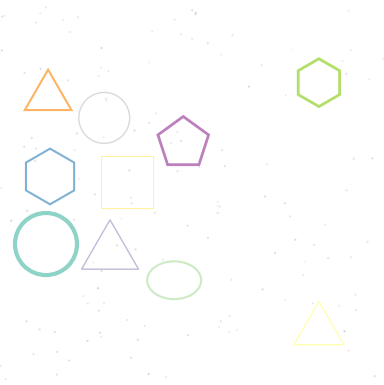[{"shape": "circle", "thickness": 3, "radius": 0.4, "center": [0.119, 0.366]}, {"shape": "triangle", "thickness": 1, "radius": 0.37, "center": [0.828, 0.142]}, {"shape": "triangle", "thickness": 1, "radius": 0.43, "center": [0.286, 0.344]}, {"shape": "hexagon", "thickness": 1.5, "radius": 0.36, "center": [0.13, 0.542]}, {"shape": "triangle", "thickness": 1.5, "radius": 0.35, "center": [0.125, 0.749]}, {"shape": "hexagon", "thickness": 2, "radius": 0.31, "center": [0.828, 0.785]}, {"shape": "circle", "thickness": 1, "radius": 0.33, "center": [0.271, 0.694]}, {"shape": "pentagon", "thickness": 2, "radius": 0.35, "center": [0.476, 0.628]}, {"shape": "oval", "thickness": 1.5, "radius": 0.35, "center": [0.452, 0.272]}, {"shape": "square", "thickness": 0.5, "radius": 0.34, "center": [0.329, 0.528]}]